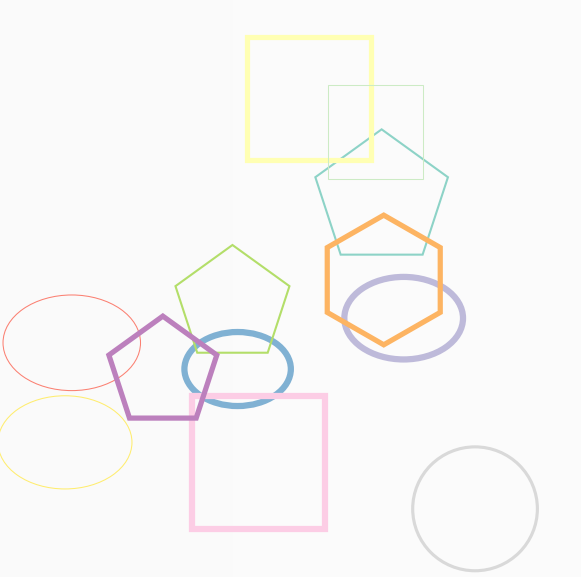[{"shape": "pentagon", "thickness": 1, "radius": 0.6, "center": [0.657, 0.655]}, {"shape": "square", "thickness": 2.5, "radius": 0.53, "center": [0.532, 0.829]}, {"shape": "oval", "thickness": 3, "radius": 0.51, "center": [0.695, 0.448]}, {"shape": "oval", "thickness": 0.5, "radius": 0.59, "center": [0.123, 0.406]}, {"shape": "oval", "thickness": 3, "radius": 0.46, "center": [0.409, 0.36]}, {"shape": "hexagon", "thickness": 2.5, "radius": 0.56, "center": [0.66, 0.514]}, {"shape": "pentagon", "thickness": 1, "radius": 0.52, "center": [0.4, 0.472]}, {"shape": "square", "thickness": 3, "radius": 0.57, "center": [0.445, 0.199]}, {"shape": "circle", "thickness": 1.5, "radius": 0.54, "center": [0.817, 0.118]}, {"shape": "pentagon", "thickness": 2.5, "radius": 0.49, "center": [0.28, 0.354]}, {"shape": "square", "thickness": 0.5, "radius": 0.41, "center": [0.647, 0.77]}, {"shape": "oval", "thickness": 0.5, "radius": 0.58, "center": [0.112, 0.233]}]